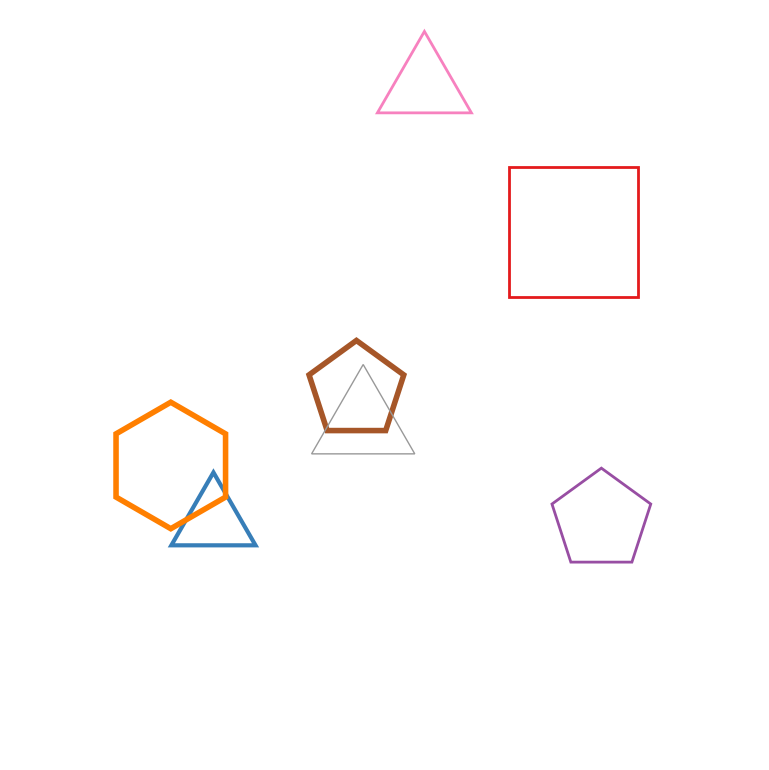[{"shape": "square", "thickness": 1, "radius": 0.42, "center": [0.745, 0.699]}, {"shape": "triangle", "thickness": 1.5, "radius": 0.32, "center": [0.277, 0.323]}, {"shape": "pentagon", "thickness": 1, "radius": 0.34, "center": [0.781, 0.325]}, {"shape": "hexagon", "thickness": 2, "radius": 0.41, "center": [0.222, 0.396]}, {"shape": "pentagon", "thickness": 2, "radius": 0.32, "center": [0.463, 0.493]}, {"shape": "triangle", "thickness": 1, "radius": 0.35, "center": [0.551, 0.889]}, {"shape": "triangle", "thickness": 0.5, "radius": 0.39, "center": [0.472, 0.449]}]